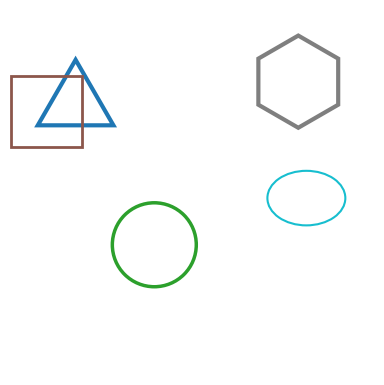[{"shape": "triangle", "thickness": 3, "radius": 0.57, "center": [0.196, 0.731]}, {"shape": "circle", "thickness": 2.5, "radius": 0.55, "center": [0.401, 0.364]}, {"shape": "square", "thickness": 2, "radius": 0.46, "center": [0.121, 0.71]}, {"shape": "hexagon", "thickness": 3, "radius": 0.6, "center": [0.775, 0.788]}, {"shape": "oval", "thickness": 1.5, "radius": 0.51, "center": [0.796, 0.485]}]